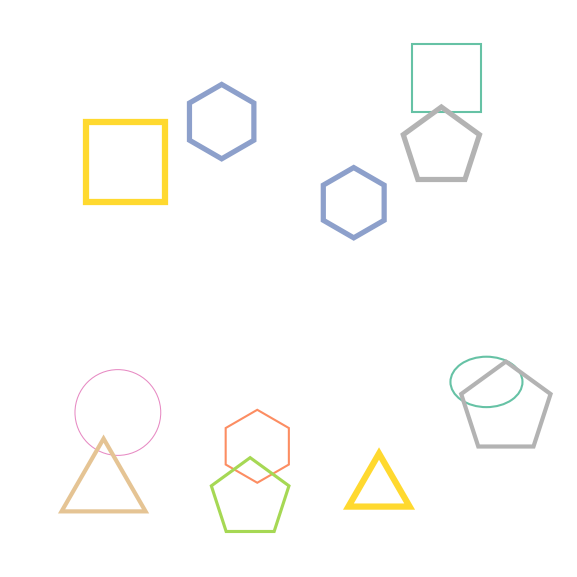[{"shape": "square", "thickness": 1, "radius": 0.29, "center": [0.773, 0.864]}, {"shape": "oval", "thickness": 1, "radius": 0.31, "center": [0.842, 0.338]}, {"shape": "hexagon", "thickness": 1, "radius": 0.32, "center": [0.445, 0.226]}, {"shape": "hexagon", "thickness": 2.5, "radius": 0.3, "center": [0.613, 0.648]}, {"shape": "hexagon", "thickness": 2.5, "radius": 0.32, "center": [0.384, 0.789]}, {"shape": "circle", "thickness": 0.5, "radius": 0.37, "center": [0.204, 0.285]}, {"shape": "pentagon", "thickness": 1.5, "radius": 0.35, "center": [0.433, 0.136]}, {"shape": "triangle", "thickness": 3, "radius": 0.31, "center": [0.656, 0.153]}, {"shape": "square", "thickness": 3, "radius": 0.34, "center": [0.217, 0.719]}, {"shape": "triangle", "thickness": 2, "radius": 0.42, "center": [0.179, 0.156]}, {"shape": "pentagon", "thickness": 2, "radius": 0.41, "center": [0.876, 0.292]}, {"shape": "pentagon", "thickness": 2.5, "radius": 0.35, "center": [0.764, 0.744]}]